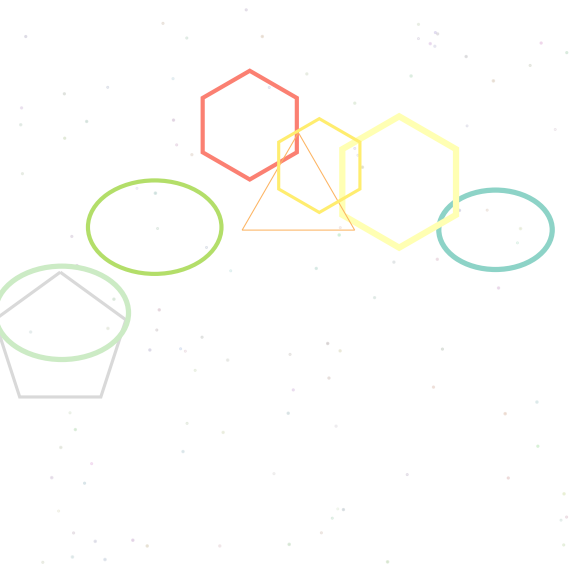[{"shape": "oval", "thickness": 2.5, "radius": 0.49, "center": [0.858, 0.601]}, {"shape": "hexagon", "thickness": 3, "radius": 0.57, "center": [0.691, 0.684]}, {"shape": "hexagon", "thickness": 2, "radius": 0.47, "center": [0.432, 0.782]}, {"shape": "triangle", "thickness": 0.5, "radius": 0.56, "center": [0.517, 0.657]}, {"shape": "oval", "thickness": 2, "radius": 0.58, "center": [0.268, 0.606]}, {"shape": "pentagon", "thickness": 1.5, "radius": 0.6, "center": [0.104, 0.408]}, {"shape": "oval", "thickness": 2.5, "radius": 0.58, "center": [0.107, 0.457]}, {"shape": "hexagon", "thickness": 1.5, "radius": 0.41, "center": [0.553, 0.712]}]